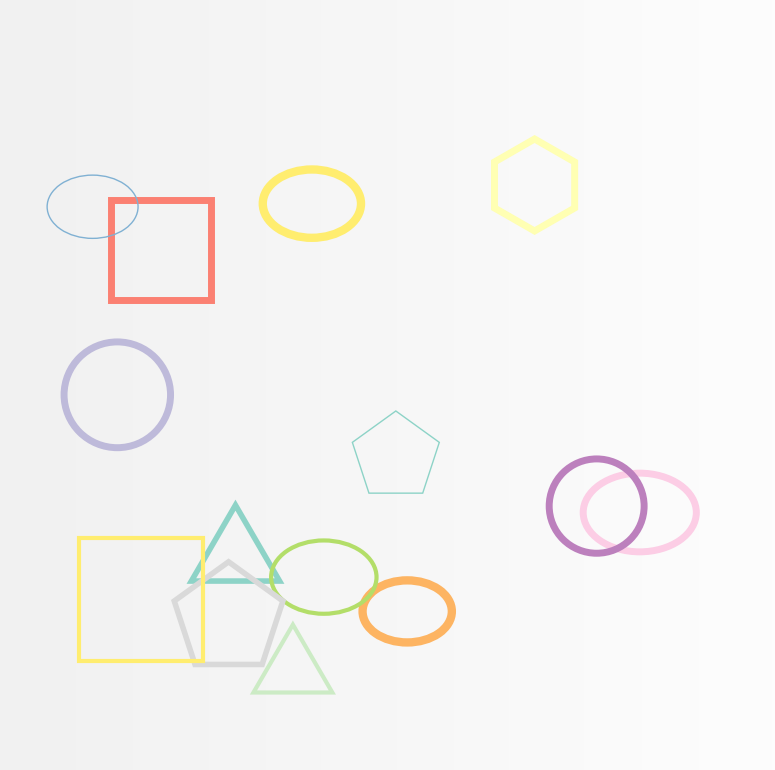[{"shape": "pentagon", "thickness": 0.5, "radius": 0.29, "center": [0.511, 0.407]}, {"shape": "triangle", "thickness": 2, "radius": 0.33, "center": [0.304, 0.278]}, {"shape": "hexagon", "thickness": 2.5, "radius": 0.3, "center": [0.69, 0.76]}, {"shape": "circle", "thickness": 2.5, "radius": 0.34, "center": [0.151, 0.487]}, {"shape": "square", "thickness": 2.5, "radius": 0.32, "center": [0.208, 0.675]}, {"shape": "oval", "thickness": 0.5, "radius": 0.29, "center": [0.119, 0.731]}, {"shape": "oval", "thickness": 3, "radius": 0.29, "center": [0.525, 0.206]}, {"shape": "oval", "thickness": 1.5, "radius": 0.34, "center": [0.418, 0.251]}, {"shape": "oval", "thickness": 2.5, "radius": 0.36, "center": [0.825, 0.334]}, {"shape": "pentagon", "thickness": 2, "radius": 0.37, "center": [0.295, 0.197]}, {"shape": "circle", "thickness": 2.5, "radius": 0.31, "center": [0.77, 0.343]}, {"shape": "triangle", "thickness": 1.5, "radius": 0.29, "center": [0.378, 0.13]}, {"shape": "square", "thickness": 1.5, "radius": 0.4, "center": [0.182, 0.222]}, {"shape": "oval", "thickness": 3, "radius": 0.32, "center": [0.402, 0.736]}]